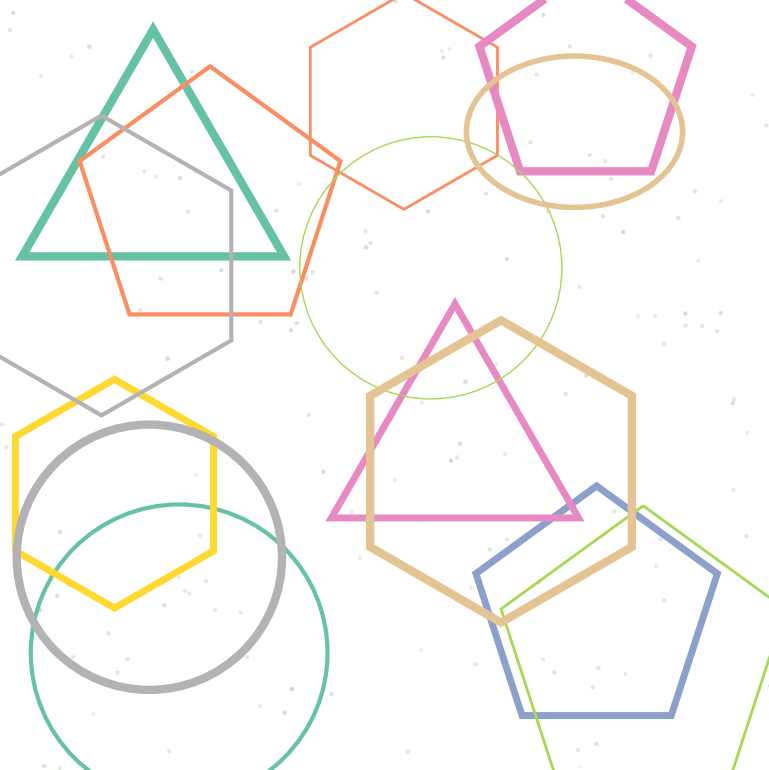[{"shape": "triangle", "thickness": 3, "radius": 0.98, "center": [0.199, 0.765]}, {"shape": "circle", "thickness": 1.5, "radius": 0.96, "center": [0.233, 0.152]}, {"shape": "pentagon", "thickness": 1.5, "radius": 0.89, "center": [0.273, 0.736]}, {"shape": "hexagon", "thickness": 1, "radius": 0.7, "center": [0.525, 0.868]}, {"shape": "pentagon", "thickness": 2.5, "radius": 0.82, "center": [0.775, 0.204]}, {"shape": "triangle", "thickness": 2.5, "radius": 0.93, "center": [0.591, 0.42]}, {"shape": "pentagon", "thickness": 3, "radius": 0.72, "center": [0.761, 0.895]}, {"shape": "circle", "thickness": 0.5, "radius": 0.85, "center": [0.56, 0.652]}, {"shape": "pentagon", "thickness": 1, "radius": 0.97, "center": [0.835, 0.149]}, {"shape": "hexagon", "thickness": 2.5, "radius": 0.74, "center": [0.149, 0.359]}, {"shape": "oval", "thickness": 2, "radius": 0.7, "center": [0.746, 0.829]}, {"shape": "hexagon", "thickness": 3, "radius": 0.98, "center": [0.651, 0.388]}, {"shape": "circle", "thickness": 3, "radius": 0.86, "center": [0.194, 0.276]}, {"shape": "hexagon", "thickness": 1.5, "radius": 0.97, "center": [0.132, 0.655]}]